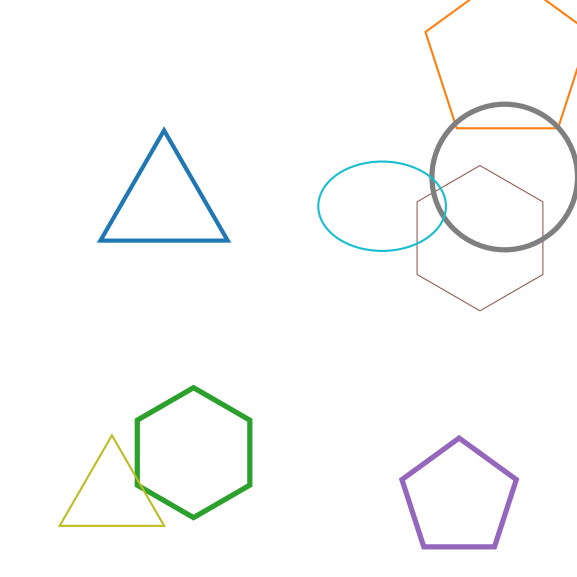[{"shape": "triangle", "thickness": 2, "radius": 0.64, "center": [0.284, 0.646]}, {"shape": "pentagon", "thickness": 1, "radius": 0.75, "center": [0.879, 0.898]}, {"shape": "hexagon", "thickness": 2.5, "radius": 0.56, "center": [0.335, 0.215]}, {"shape": "pentagon", "thickness": 2.5, "radius": 0.52, "center": [0.795, 0.136]}, {"shape": "hexagon", "thickness": 0.5, "radius": 0.63, "center": [0.831, 0.587]}, {"shape": "circle", "thickness": 2.5, "radius": 0.63, "center": [0.874, 0.693]}, {"shape": "triangle", "thickness": 1, "radius": 0.52, "center": [0.194, 0.141]}, {"shape": "oval", "thickness": 1, "radius": 0.55, "center": [0.662, 0.642]}]